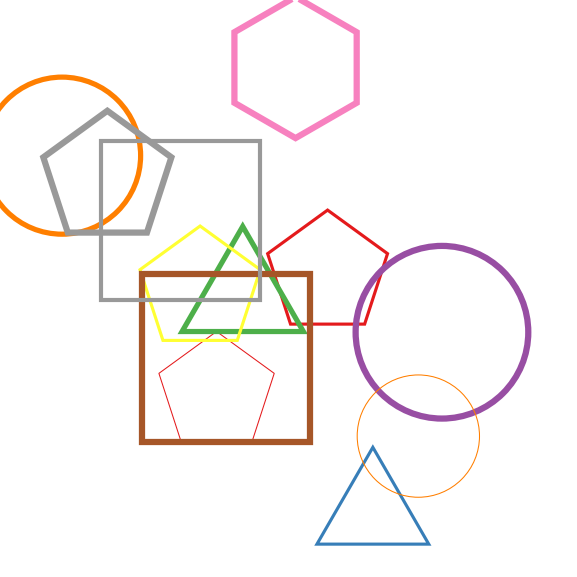[{"shape": "pentagon", "thickness": 1.5, "radius": 0.55, "center": [0.567, 0.526]}, {"shape": "pentagon", "thickness": 0.5, "radius": 0.52, "center": [0.375, 0.32]}, {"shape": "triangle", "thickness": 1.5, "radius": 0.56, "center": [0.646, 0.113]}, {"shape": "triangle", "thickness": 2.5, "radius": 0.61, "center": [0.42, 0.486]}, {"shape": "circle", "thickness": 3, "radius": 0.75, "center": [0.765, 0.424]}, {"shape": "circle", "thickness": 0.5, "radius": 0.53, "center": [0.724, 0.244]}, {"shape": "circle", "thickness": 2.5, "radius": 0.68, "center": [0.108, 0.73]}, {"shape": "pentagon", "thickness": 1.5, "radius": 0.55, "center": [0.347, 0.498]}, {"shape": "square", "thickness": 3, "radius": 0.73, "center": [0.391, 0.379]}, {"shape": "hexagon", "thickness": 3, "radius": 0.61, "center": [0.512, 0.882]}, {"shape": "square", "thickness": 2, "radius": 0.69, "center": [0.313, 0.617]}, {"shape": "pentagon", "thickness": 3, "radius": 0.58, "center": [0.186, 0.691]}]